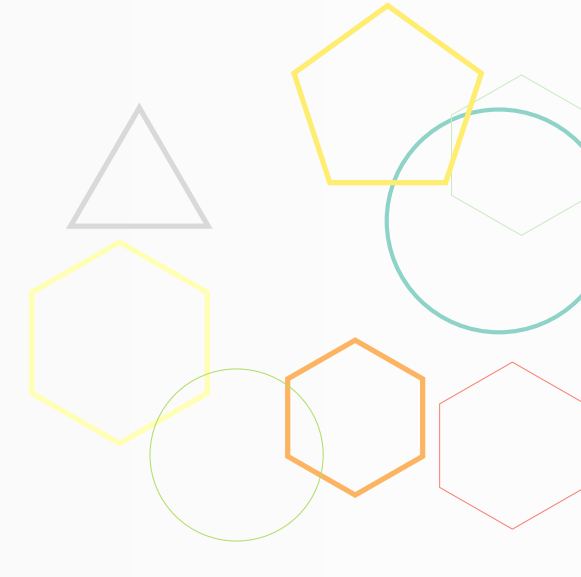[{"shape": "circle", "thickness": 2, "radius": 0.96, "center": [0.858, 0.617]}, {"shape": "hexagon", "thickness": 2.5, "radius": 0.87, "center": [0.206, 0.406]}, {"shape": "hexagon", "thickness": 0.5, "radius": 0.72, "center": [0.882, 0.227]}, {"shape": "hexagon", "thickness": 2.5, "radius": 0.67, "center": [0.611, 0.276]}, {"shape": "circle", "thickness": 0.5, "radius": 0.75, "center": [0.407, 0.211]}, {"shape": "triangle", "thickness": 2.5, "radius": 0.68, "center": [0.24, 0.676]}, {"shape": "hexagon", "thickness": 0.5, "radius": 0.69, "center": [0.897, 0.73]}, {"shape": "pentagon", "thickness": 2.5, "radius": 0.85, "center": [0.667, 0.82]}]